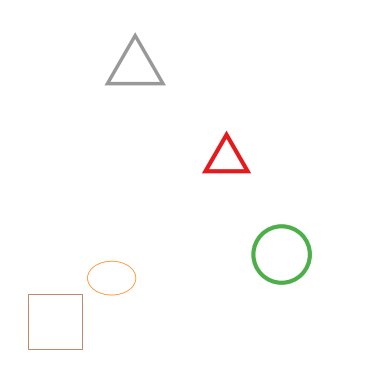[{"shape": "triangle", "thickness": 3, "radius": 0.32, "center": [0.588, 0.587]}, {"shape": "circle", "thickness": 3, "radius": 0.37, "center": [0.732, 0.339]}, {"shape": "oval", "thickness": 0.5, "radius": 0.31, "center": [0.29, 0.278]}, {"shape": "square", "thickness": 0.5, "radius": 0.35, "center": [0.143, 0.165]}, {"shape": "triangle", "thickness": 2.5, "radius": 0.42, "center": [0.351, 0.824]}]